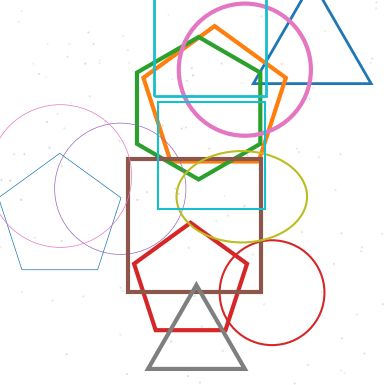[{"shape": "pentagon", "thickness": 0.5, "radius": 0.84, "center": [0.155, 0.435]}, {"shape": "triangle", "thickness": 2, "radius": 0.88, "center": [0.811, 0.871]}, {"shape": "pentagon", "thickness": 3, "radius": 0.97, "center": [0.557, 0.738]}, {"shape": "hexagon", "thickness": 3, "radius": 0.93, "center": [0.516, 0.719]}, {"shape": "circle", "thickness": 1.5, "radius": 0.68, "center": [0.707, 0.24]}, {"shape": "pentagon", "thickness": 3, "radius": 0.77, "center": [0.495, 0.267]}, {"shape": "circle", "thickness": 0.5, "radius": 0.85, "center": [0.312, 0.51]}, {"shape": "square", "thickness": 3, "radius": 0.86, "center": [0.506, 0.414]}, {"shape": "circle", "thickness": 0.5, "radius": 0.93, "center": [0.157, 0.543]}, {"shape": "circle", "thickness": 3, "radius": 0.86, "center": [0.636, 0.819]}, {"shape": "triangle", "thickness": 3, "radius": 0.73, "center": [0.51, 0.114]}, {"shape": "oval", "thickness": 1.5, "radius": 0.85, "center": [0.628, 0.489]}, {"shape": "square", "thickness": 1.5, "radius": 0.69, "center": [0.549, 0.597]}, {"shape": "square", "thickness": 2, "radius": 0.73, "center": [0.545, 0.895]}]